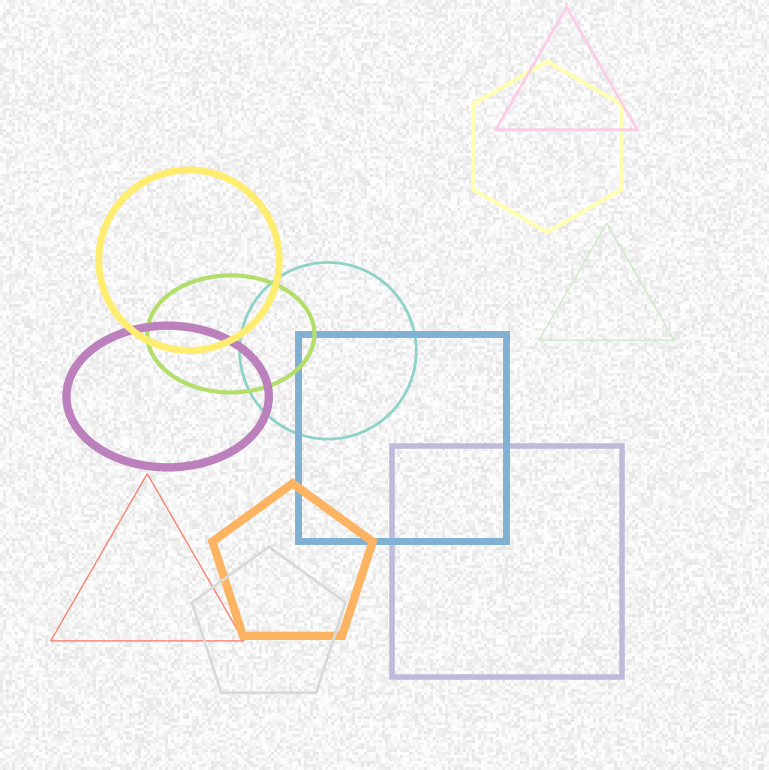[{"shape": "circle", "thickness": 1, "radius": 0.57, "center": [0.426, 0.544]}, {"shape": "hexagon", "thickness": 1.5, "radius": 0.55, "center": [0.711, 0.809]}, {"shape": "square", "thickness": 2, "radius": 0.75, "center": [0.658, 0.271]}, {"shape": "triangle", "thickness": 0.5, "radius": 0.72, "center": [0.191, 0.24]}, {"shape": "square", "thickness": 2.5, "radius": 0.67, "center": [0.522, 0.432]}, {"shape": "pentagon", "thickness": 3, "radius": 0.55, "center": [0.38, 0.263]}, {"shape": "oval", "thickness": 1.5, "radius": 0.54, "center": [0.3, 0.566]}, {"shape": "triangle", "thickness": 1, "radius": 0.53, "center": [0.736, 0.885]}, {"shape": "pentagon", "thickness": 1, "radius": 0.52, "center": [0.349, 0.185]}, {"shape": "oval", "thickness": 3, "radius": 0.66, "center": [0.218, 0.485]}, {"shape": "triangle", "thickness": 0.5, "radius": 0.51, "center": [0.788, 0.609]}, {"shape": "circle", "thickness": 2.5, "radius": 0.59, "center": [0.245, 0.662]}]